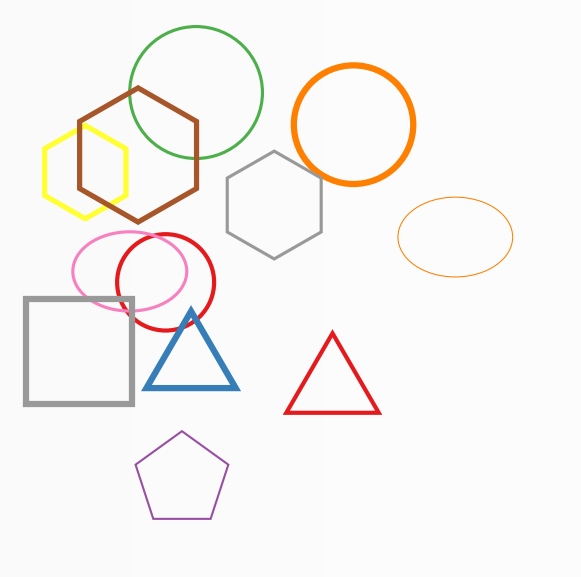[{"shape": "triangle", "thickness": 2, "radius": 0.46, "center": [0.572, 0.33]}, {"shape": "circle", "thickness": 2, "radius": 0.42, "center": [0.285, 0.51]}, {"shape": "triangle", "thickness": 3, "radius": 0.44, "center": [0.329, 0.371]}, {"shape": "circle", "thickness": 1.5, "radius": 0.57, "center": [0.337, 0.839]}, {"shape": "pentagon", "thickness": 1, "radius": 0.42, "center": [0.313, 0.169]}, {"shape": "oval", "thickness": 0.5, "radius": 0.49, "center": [0.783, 0.589]}, {"shape": "circle", "thickness": 3, "radius": 0.51, "center": [0.608, 0.783]}, {"shape": "hexagon", "thickness": 2.5, "radius": 0.4, "center": [0.147, 0.701]}, {"shape": "hexagon", "thickness": 2.5, "radius": 0.58, "center": [0.238, 0.731]}, {"shape": "oval", "thickness": 1.5, "radius": 0.49, "center": [0.223, 0.529]}, {"shape": "hexagon", "thickness": 1.5, "radius": 0.47, "center": [0.472, 0.644]}, {"shape": "square", "thickness": 3, "radius": 0.45, "center": [0.136, 0.391]}]